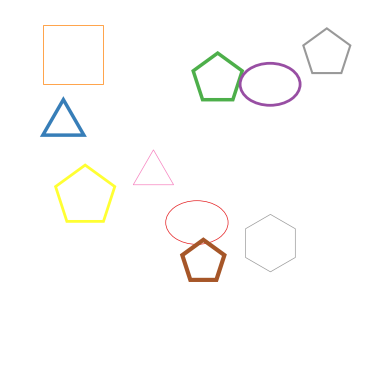[{"shape": "oval", "thickness": 0.5, "radius": 0.41, "center": [0.511, 0.422]}, {"shape": "triangle", "thickness": 2.5, "radius": 0.31, "center": [0.165, 0.68]}, {"shape": "pentagon", "thickness": 2.5, "radius": 0.33, "center": [0.565, 0.795]}, {"shape": "oval", "thickness": 2, "radius": 0.39, "center": [0.702, 0.781]}, {"shape": "square", "thickness": 0.5, "radius": 0.39, "center": [0.189, 0.858]}, {"shape": "pentagon", "thickness": 2, "radius": 0.4, "center": [0.221, 0.49]}, {"shape": "pentagon", "thickness": 3, "radius": 0.29, "center": [0.528, 0.32]}, {"shape": "triangle", "thickness": 0.5, "radius": 0.3, "center": [0.399, 0.55]}, {"shape": "pentagon", "thickness": 1.5, "radius": 0.32, "center": [0.849, 0.862]}, {"shape": "hexagon", "thickness": 0.5, "radius": 0.37, "center": [0.702, 0.369]}]